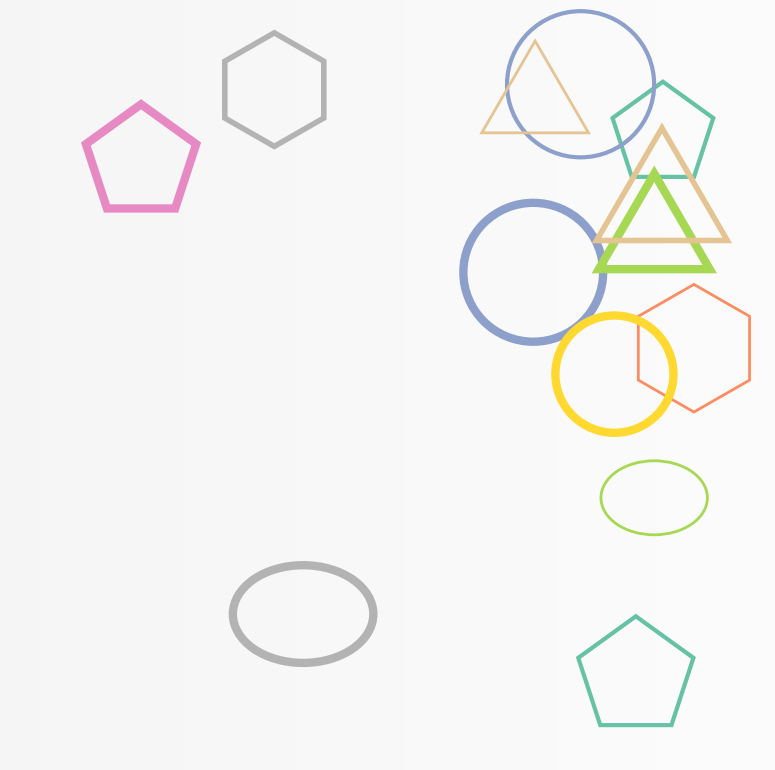[{"shape": "pentagon", "thickness": 1.5, "radius": 0.34, "center": [0.855, 0.826]}, {"shape": "pentagon", "thickness": 1.5, "radius": 0.39, "center": [0.82, 0.121]}, {"shape": "hexagon", "thickness": 1, "radius": 0.41, "center": [0.895, 0.548]}, {"shape": "circle", "thickness": 3, "radius": 0.45, "center": [0.688, 0.646]}, {"shape": "circle", "thickness": 1.5, "radius": 0.47, "center": [0.749, 0.891]}, {"shape": "pentagon", "thickness": 3, "radius": 0.37, "center": [0.182, 0.79]}, {"shape": "triangle", "thickness": 3, "radius": 0.41, "center": [0.844, 0.692]}, {"shape": "oval", "thickness": 1, "radius": 0.34, "center": [0.844, 0.354]}, {"shape": "circle", "thickness": 3, "radius": 0.38, "center": [0.793, 0.514]}, {"shape": "triangle", "thickness": 2, "radius": 0.49, "center": [0.854, 0.736]}, {"shape": "triangle", "thickness": 1, "radius": 0.4, "center": [0.69, 0.867]}, {"shape": "oval", "thickness": 3, "radius": 0.45, "center": [0.391, 0.203]}, {"shape": "hexagon", "thickness": 2, "radius": 0.37, "center": [0.354, 0.884]}]